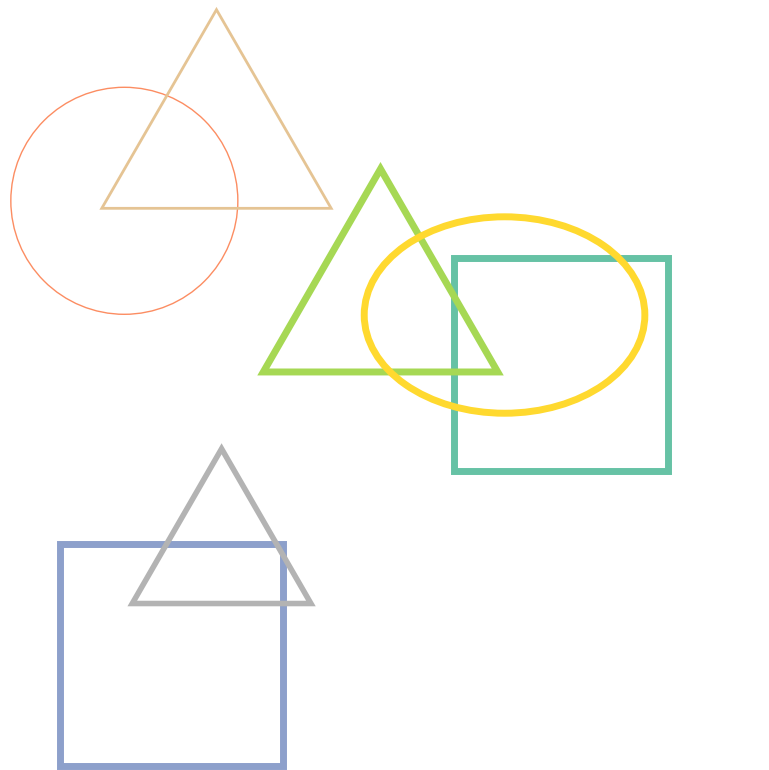[{"shape": "square", "thickness": 2.5, "radius": 0.69, "center": [0.728, 0.527]}, {"shape": "circle", "thickness": 0.5, "radius": 0.74, "center": [0.161, 0.739]}, {"shape": "square", "thickness": 2.5, "radius": 0.72, "center": [0.223, 0.149]}, {"shape": "triangle", "thickness": 2.5, "radius": 0.88, "center": [0.494, 0.605]}, {"shape": "oval", "thickness": 2.5, "radius": 0.91, "center": [0.655, 0.591]}, {"shape": "triangle", "thickness": 1, "radius": 0.86, "center": [0.281, 0.815]}, {"shape": "triangle", "thickness": 2, "radius": 0.67, "center": [0.288, 0.283]}]